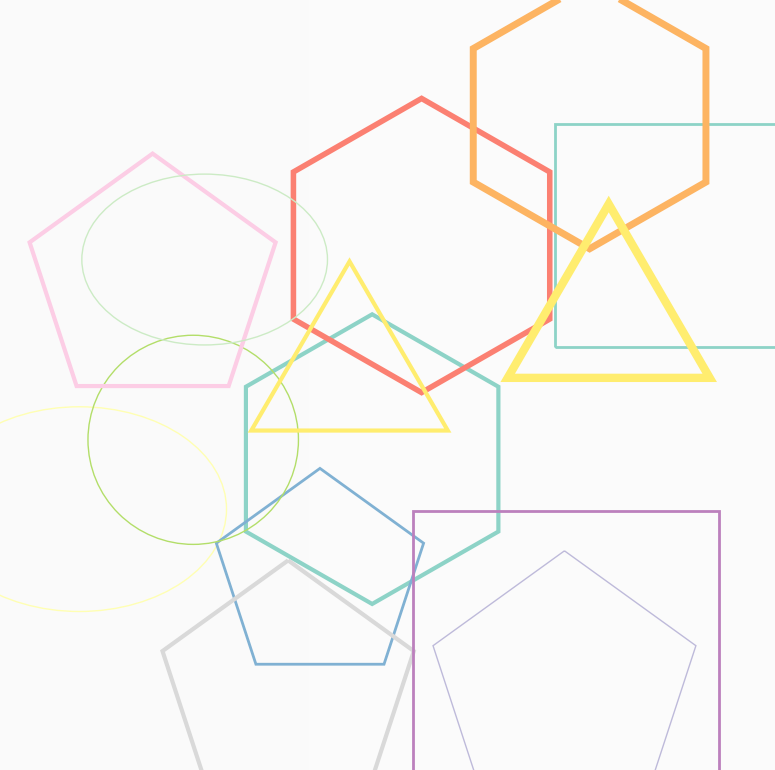[{"shape": "hexagon", "thickness": 1.5, "radius": 0.94, "center": [0.48, 0.404]}, {"shape": "square", "thickness": 1, "radius": 0.72, "center": [0.861, 0.694]}, {"shape": "oval", "thickness": 0.5, "radius": 0.95, "center": [0.102, 0.339]}, {"shape": "pentagon", "thickness": 0.5, "radius": 0.89, "center": [0.728, 0.106]}, {"shape": "hexagon", "thickness": 2, "radius": 0.95, "center": [0.544, 0.681]}, {"shape": "pentagon", "thickness": 1, "radius": 0.7, "center": [0.413, 0.251]}, {"shape": "hexagon", "thickness": 2.5, "radius": 0.87, "center": [0.761, 0.85]}, {"shape": "circle", "thickness": 0.5, "radius": 0.68, "center": [0.249, 0.429]}, {"shape": "pentagon", "thickness": 1.5, "radius": 0.83, "center": [0.197, 0.634]}, {"shape": "pentagon", "thickness": 1.5, "radius": 0.85, "center": [0.372, 0.102]}, {"shape": "square", "thickness": 1, "radius": 0.99, "center": [0.731, 0.138]}, {"shape": "oval", "thickness": 0.5, "radius": 0.79, "center": [0.264, 0.663]}, {"shape": "triangle", "thickness": 1.5, "radius": 0.73, "center": [0.451, 0.514]}, {"shape": "triangle", "thickness": 3, "radius": 0.75, "center": [0.785, 0.585]}]